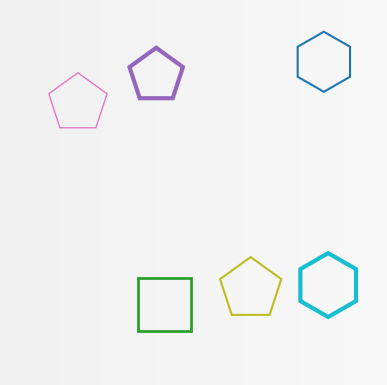[{"shape": "hexagon", "thickness": 1.5, "radius": 0.39, "center": [0.836, 0.84]}, {"shape": "square", "thickness": 2, "radius": 0.34, "center": [0.425, 0.209]}, {"shape": "pentagon", "thickness": 3, "radius": 0.36, "center": [0.403, 0.803]}, {"shape": "pentagon", "thickness": 1, "radius": 0.39, "center": [0.201, 0.732]}, {"shape": "pentagon", "thickness": 1.5, "radius": 0.41, "center": [0.647, 0.249]}, {"shape": "hexagon", "thickness": 3, "radius": 0.41, "center": [0.847, 0.26]}]